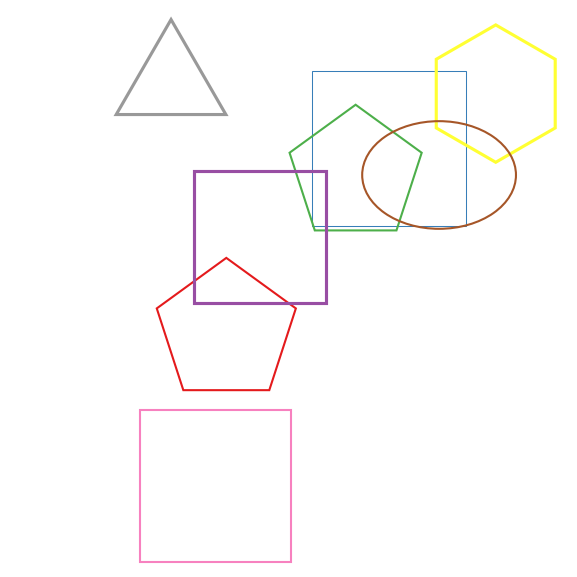[{"shape": "pentagon", "thickness": 1, "radius": 0.63, "center": [0.392, 0.426]}, {"shape": "square", "thickness": 0.5, "radius": 0.67, "center": [0.674, 0.742]}, {"shape": "pentagon", "thickness": 1, "radius": 0.6, "center": [0.616, 0.697]}, {"shape": "square", "thickness": 1.5, "radius": 0.57, "center": [0.451, 0.589]}, {"shape": "hexagon", "thickness": 1.5, "radius": 0.59, "center": [0.858, 0.837]}, {"shape": "oval", "thickness": 1, "radius": 0.67, "center": [0.76, 0.696]}, {"shape": "square", "thickness": 1, "radius": 0.66, "center": [0.373, 0.158]}, {"shape": "triangle", "thickness": 1.5, "radius": 0.55, "center": [0.296, 0.856]}]